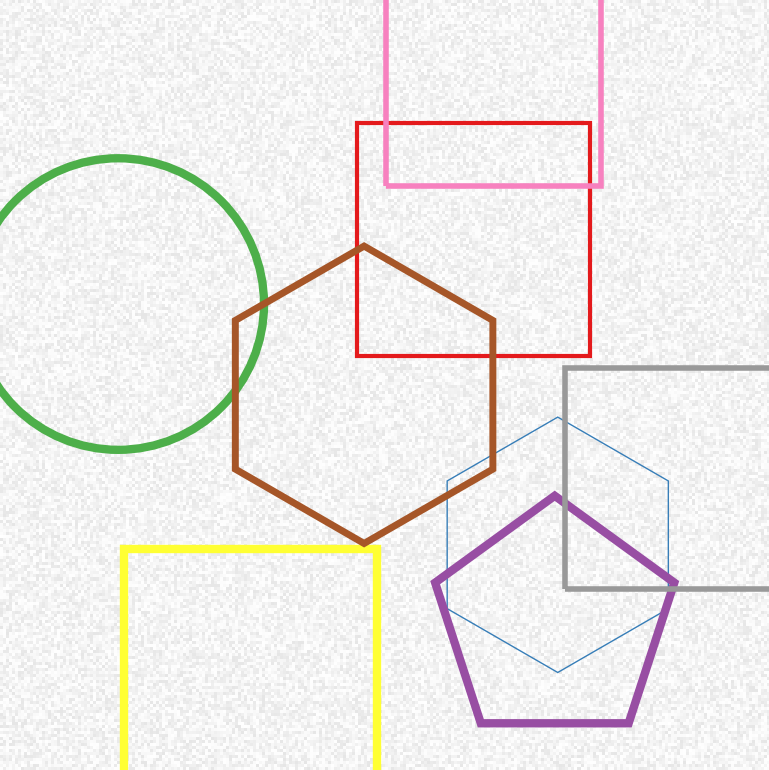[{"shape": "square", "thickness": 1.5, "radius": 0.76, "center": [0.615, 0.689]}, {"shape": "hexagon", "thickness": 0.5, "radius": 0.83, "center": [0.724, 0.292]}, {"shape": "circle", "thickness": 3, "radius": 0.95, "center": [0.154, 0.605]}, {"shape": "pentagon", "thickness": 3, "radius": 0.82, "center": [0.72, 0.193]}, {"shape": "square", "thickness": 3, "radius": 0.82, "center": [0.325, 0.122]}, {"shape": "hexagon", "thickness": 2.5, "radius": 0.97, "center": [0.473, 0.487]}, {"shape": "square", "thickness": 2, "radius": 0.7, "center": [0.641, 0.898]}, {"shape": "square", "thickness": 2, "radius": 0.72, "center": [0.877, 0.378]}]